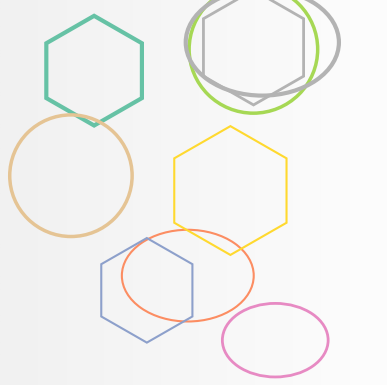[{"shape": "hexagon", "thickness": 3, "radius": 0.71, "center": [0.243, 0.816]}, {"shape": "oval", "thickness": 1.5, "radius": 0.85, "center": [0.485, 0.284]}, {"shape": "hexagon", "thickness": 1.5, "radius": 0.68, "center": [0.379, 0.246]}, {"shape": "oval", "thickness": 2, "radius": 0.68, "center": [0.71, 0.116]}, {"shape": "circle", "thickness": 2.5, "radius": 0.83, "center": [0.654, 0.872]}, {"shape": "hexagon", "thickness": 1.5, "radius": 0.84, "center": [0.595, 0.505]}, {"shape": "circle", "thickness": 2.5, "radius": 0.79, "center": [0.183, 0.544]}, {"shape": "oval", "thickness": 3, "radius": 0.99, "center": [0.677, 0.89]}, {"shape": "hexagon", "thickness": 2, "radius": 0.75, "center": [0.654, 0.877]}]